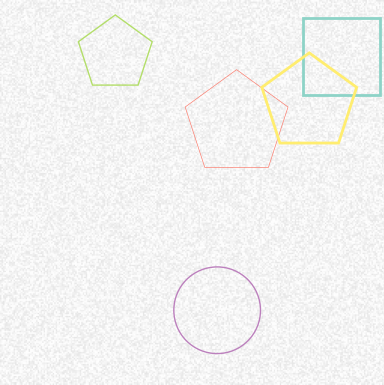[{"shape": "square", "thickness": 2, "radius": 0.5, "center": [0.886, 0.854]}, {"shape": "pentagon", "thickness": 0.5, "radius": 0.7, "center": [0.615, 0.679]}, {"shape": "pentagon", "thickness": 1, "radius": 0.5, "center": [0.299, 0.86]}, {"shape": "circle", "thickness": 1, "radius": 0.56, "center": [0.564, 0.194]}, {"shape": "pentagon", "thickness": 2, "radius": 0.65, "center": [0.803, 0.733]}]